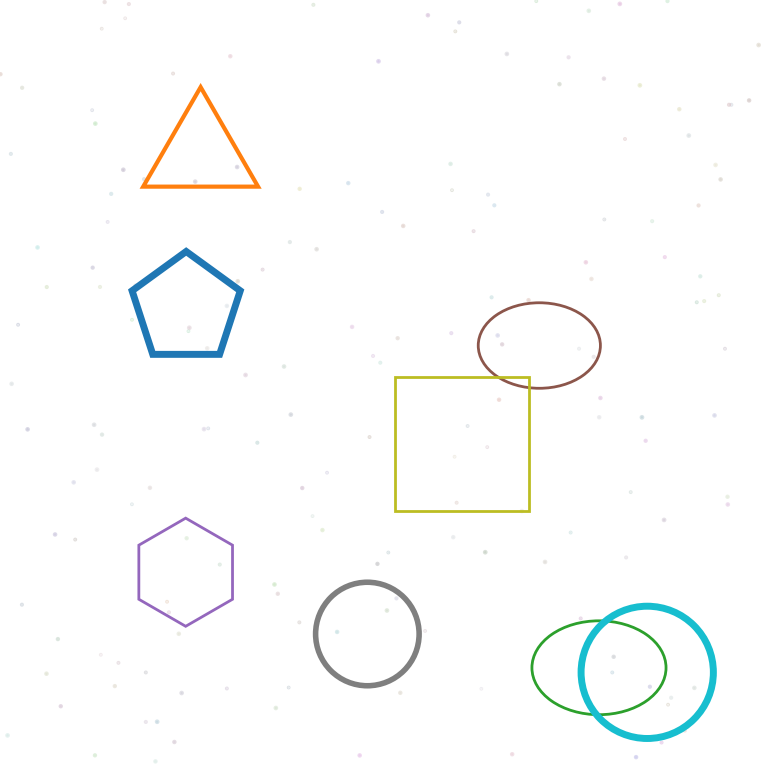[{"shape": "pentagon", "thickness": 2.5, "radius": 0.37, "center": [0.242, 0.6]}, {"shape": "triangle", "thickness": 1.5, "radius": 0.43, "center": [0.261, 0.801]}, {"shape": "oval", "thickness": 1, "radius": 0.44, "center": [0.778, 0.133]}, {"shape": "hexagon", "thickness": 1, "radius": 0.35, "center": [0.241, 0.257]}, {"shape": "oval", "thickness": 1, "radius": 0.4, "center": [0.7, 0.551]}, {"shape": "circle", "thickness": 2, "radius": 0.34, "center": [0.477, 0.177]}, {"shape": "square", "thickness": 1, "radius": 0.43, "center": [0.6, 0.423]}, {"shape": "circle", "thickness": 2.5, "radius": 0.43, "center": [0.841, 0.127]}]